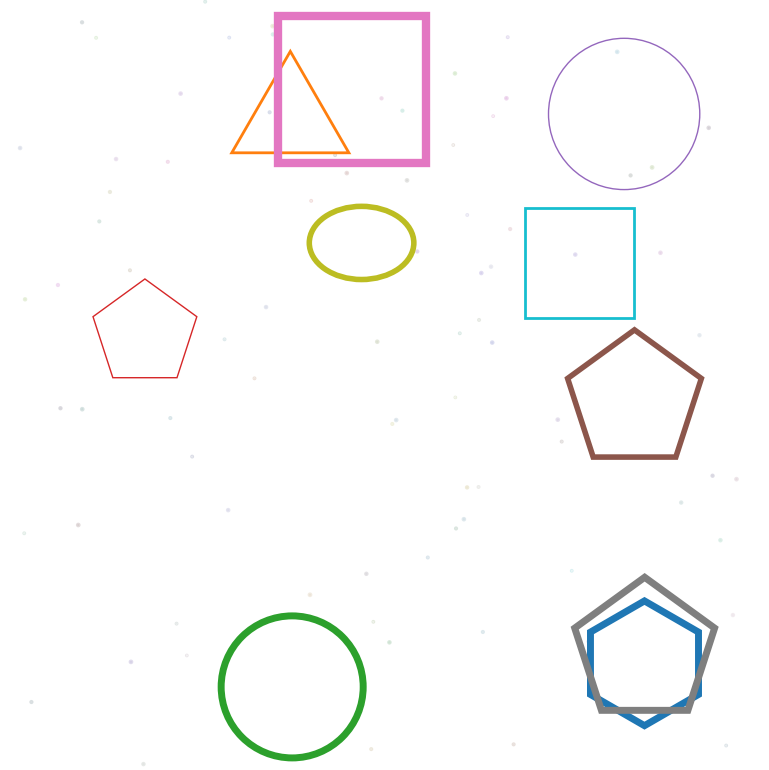[{"shape": "hexagon", "thickness": 2.5, "radius": 0.41, "center": [0.837, 0.139]}, {"shape": "triangle", "thickness": 1, "radius": 0.44, "center": [0.377, 0.845]}, {"shape": "circle", "thickness": 2.5, "radius": 0.46, "center": [0.379, 0.108]}, {"shape": "pentagon", "thickness": 0.5, "radius": 0.35, "center": [0.188, 0.567]}, {"shape": "circle", "thickness": 0.5, "radius": 0.49, "center": [0.811, 0.852]}, {"shape": "pentagon", "thickness": 2, "radius": 0.46, "center": [0.824, 0.48]}, {"shape": "square", "thickness": 3, "radius": 0.48, "center": [0.457, 0.884]}, {"shape": "pentagon", "thickness": 2.5, "radius": 0.48, "center": [0.837, 0.155]}, {"shape": "oval", "thickness": 2, "radius": 0.34, "center": [0.47, 0.685]}, {"shape": "square", "thickness": 1, "radius": 0.36, "center": [0.753, 0.659]}]